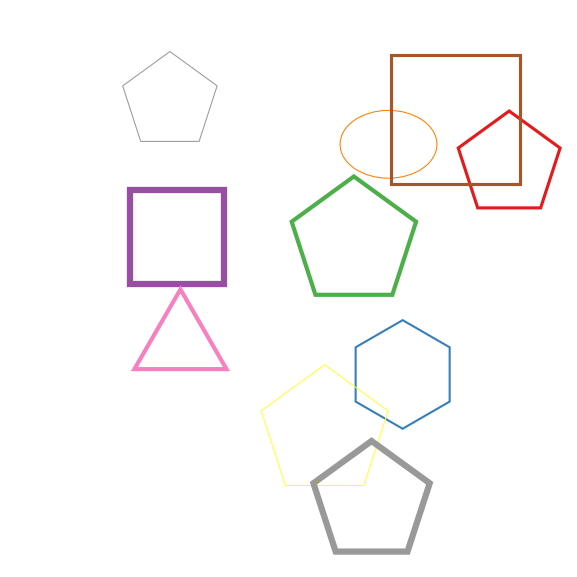[{"shape": "pentagon", "thickness": 1.5, "radius": 0.46, "center": [0.882, 0.714]}, {"shape": "hexagon", "thickness": 1, "radius": 0.47, "center": [0.697, 0.351]}, {"shape": "pentagon", "thickness": 2, "radius": 0.57, "center": [0.613, 0.58]}, {"shape": "square", "thickness": 3, "radius": 0.41, "center": [0.306, 0.588]}, {"shape": "oval", "thickness": 0.5, "radius": 0.42, "center": [0.673, 0.749]}, {"shape": "pentagon", "thickness": 0.5, "radius": 0.58, "center": [0.562, 0.252]}, {"shape": "square", "thickness": 1.5, "radius": 0.56, "center": [0.789, 0.792]}, {"shape": "triangle", "thickness": 2, "radius": 0.46, "center": [0.312, 0.406]}, {"shape": "pentagon", "thickness": 0.5, "radius": 0.43, "center": [0.294, 0.824]}, {"shape": "pentagon", "thickness": 3, "radius": 0.53, "center": [0.643, 0.13]}]